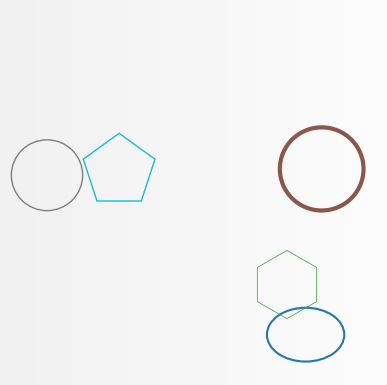[{"shape": "oval", "thickness": 1.5, "radius": 0.5, "center": [0.789, 0.131]}, {"shape": "hexagon", "thickness": 0.5, "radius": 0.44, "center": [0.741, 0.261]}, {"shape": "circle", "thickness": 3, "radius": 0.54, "center": [0.83, 0.561]}, {"shape": "circle", "thickness": 1, "radius": 0.46, "center": [0.121, 0.545]}, {"shape": "pentagon", "thickness": 1, "radius": 0.49, "center": [0.307, 0.557]}]